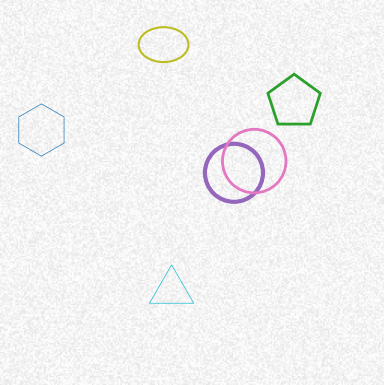[{"shape": "hexagon", "thickness": 0.5, "radius": 0.34, "center": [0.108, 0.662]}, {"shape": "pentagon", "thickness": 2, "radius": 0.36, "center": [0.764, 0.736]}, {"shape": "circle", "thickness": 3, "radius": 0.38, "center": [0.608, 0.551]}, {"shape": "circle", "thickness": 2, "radius": 0.41, "center": [0.66, 0.582]}, {"shape": "oval", "thickness": 1.5, "radius": 0.32, "center": [0.425, 0.884]}, {"shape": "triangle", "thickness": 0.5, "radius": 0.33, "center": [0.446, 0.246]}]